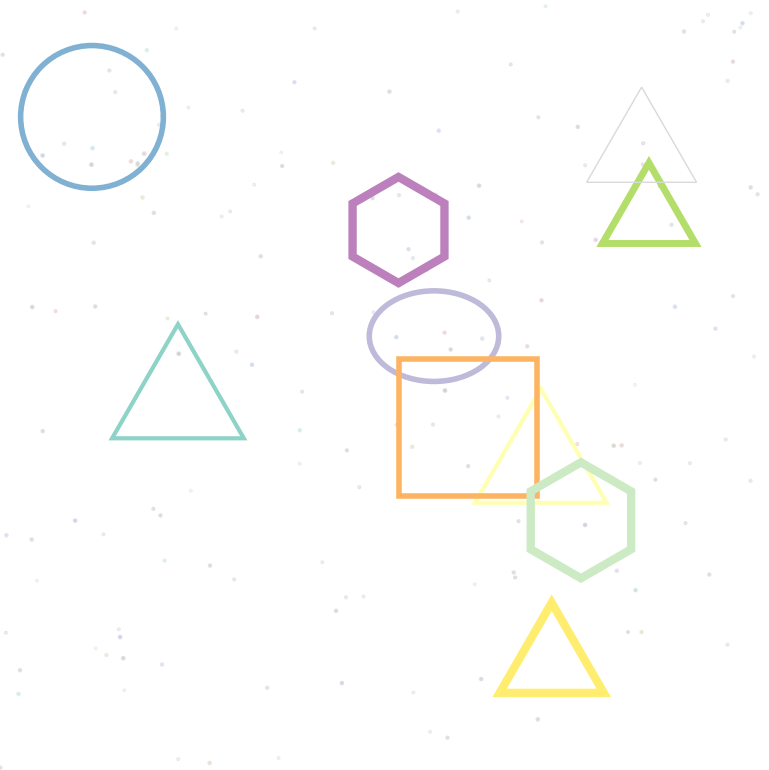[{"shape": "triangle", "thickness": 1.5, "radius": 0.49, "center": [0.231, 0.48]}, {"shape": "triangle", "thickness": 1.5, "radius": 0.49, "center": [0.702, 0.396]}, {"shape": "oval", "thickness": 2, "radius": 0.42, "center": [0.564, 0.563]}, {"shape": "circle", "thickness": 2, "radius": 0.46, "center": [0.119, 0.848]}, {"shape": "square", "thickness": 2, "radius": 0.45, "center": [0.608, 0.445]}, {"shape": "triangle", "thickness": 2.5, "radius": 0.35, "center": [0.843, 0.719]}, {"shape": "triangle", "thickness": 0.5, "radius": 0.41, "center": [0.833, 0.804]}, {"shape": "hexagon", "thickness": 3, "radius": 0.34, "center": [0.518, 0.701]}, {"shape": "hexagon", "thickness": 3, "radius": 0.38, "center": [0.754, 0.324]}, {"shape": "triangle", "thickness": 3, "radius": 0.39, "center": [0.716, 0.139]}]